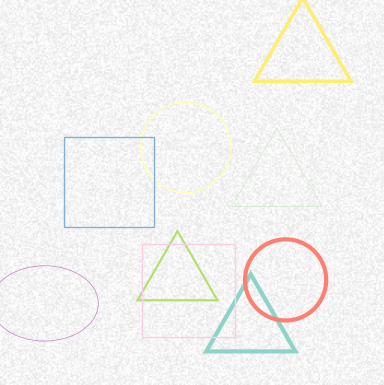[{"shape": "triangle", "thickness": 3, "radius": 0.67, "center": [0.651, 0.154]}, {"shape": "circle", "thickness": 1, "radius": 0.59, "center": [0.482, 0.617]}, {"shape": "circle", "thickness": 3, "radius": 0.53, "center": [0.742, 0.273]}, {"shape": "square", "thickness": 1, "radius": 0.58, "center": [0.284, 0.527]}, {"shape": "triangle", "thickness": 1.5, "radius": 0.6, "center": [0.461, 0.28]}, {"shape": "square", "thickness": 1, "radius": 0.61, "center": [0.489, 0.245]}, {"shape": "oval", "thickness": 0.5, "radius": 0.7, "center": [0.116, 0.212]}, {"shape": "triangle", "thickness": 0.5, "radius": 0.68, "center": [0.719, 0.532]}, {"shape": "triangle", "thickness": 2.5, "radius": 0.72, "center": [0.786, 0.861]}]